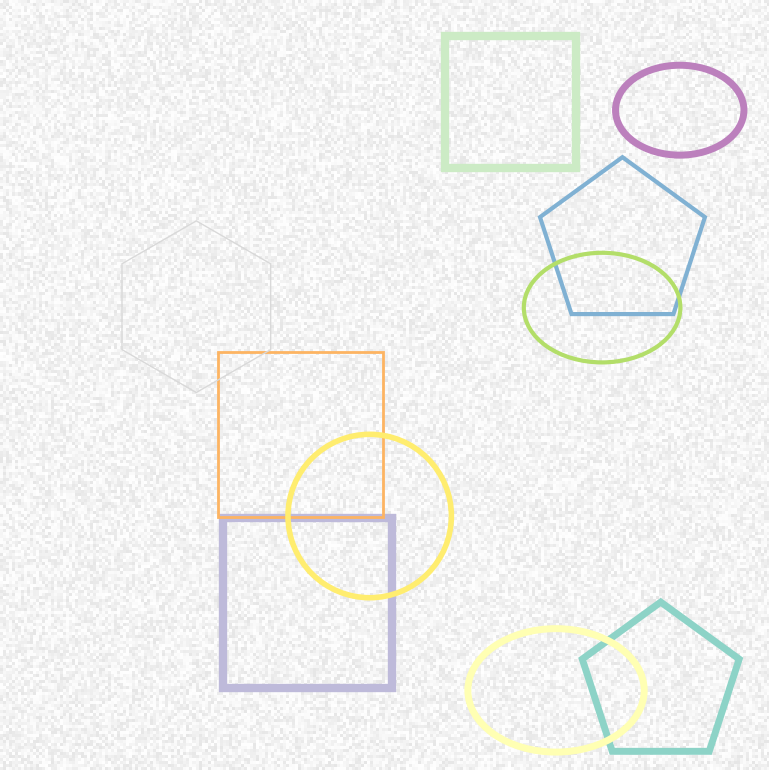[{"shape": "pentagon", "thickness": 2.5, "radius": 0.54, "center": [0.858, 0.111]}, {"shape": "oval", "thickness": 2.5, "radius": 0.57, "center": [0.722, 0.103]}, {"shape": "square", "thickness": 3, "radius": 0.55, "center": [0.4, 0.217]}, {"shape": "pentagon", "thickness": 1.5, "radius": 0.56, "center": [0.808, 0.683]}, {"shape": "square", "thickness": 1, "radius": 0.54, "center": [0.391, 0.436]}, {"shape": "oval", "thickness": 1.5, "radius": 0.51, "center": [0.782, 0.601]}, {"shape": "hexagon", "thickness": 0.5, "radius": 0.56, "center": [0.255, 0.602]}, {"shape": "oval", "thickness": 2.5, "radius": 0.42, "center": [0.883, 0.857]}, {"shape": "square", "thickness": 3, "radius": 0.43, "center": [0.663, 0.868]}, {"shape": "circle", "thickness": 2, "radius": 0.53, "center": [0.48, 0.33]}]